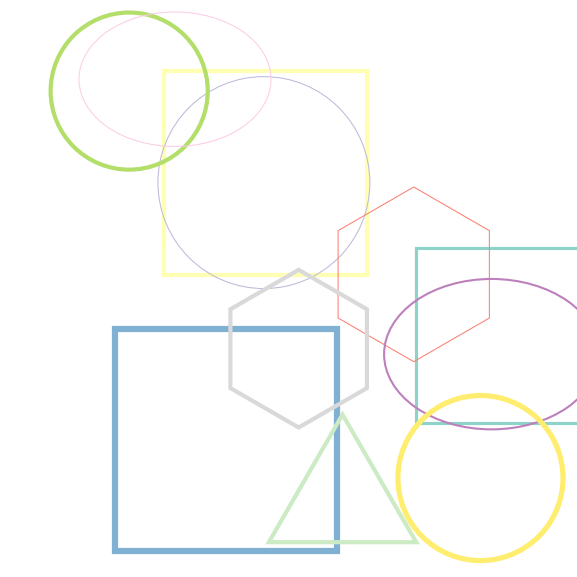[{"shape": "square", "thickness": 1.5, "radius": 0.76, "center": [0.873, 0.418]}, {"shape": "square", "thickness": 2, "radius": 0.88, "center": [0.46, 0.7]}, {"shape": "circle", "thickness": 0.5, "radius": 0.92, "center": [0.457, 0.683]}, {"shape": "hexagon", "thickness": 0.5, "radius": 0.76, "center": [0.716, 0.524]}, {"shape": "square", "thickness": 3, "radius": 0.96, "center": [0.391, 0.237]}, {"shape": "circle", "thickness": 2, "radius": 0.68, "center": [0.224, 0.841]}, {"shape": "oval", "thickness": 0.5, "radius": 0.83, "center": [0.303, 0.862]}, {"shape": "hexagon", "thickness": 2, "radius": 0.68, "center": [0.517, 0.395]}, {"shape": "oval", "thickness": 1, "radius": 0.93, "center": [0.851, 0.386]}, {"shape": "triangle", "thickness": 2, "radius": 0.74, "center": [0.593, 0.134]}, {"shape": "circle", "thickness": 2.5, "radius": 0.71, "center": [0.832, 0.171]}]